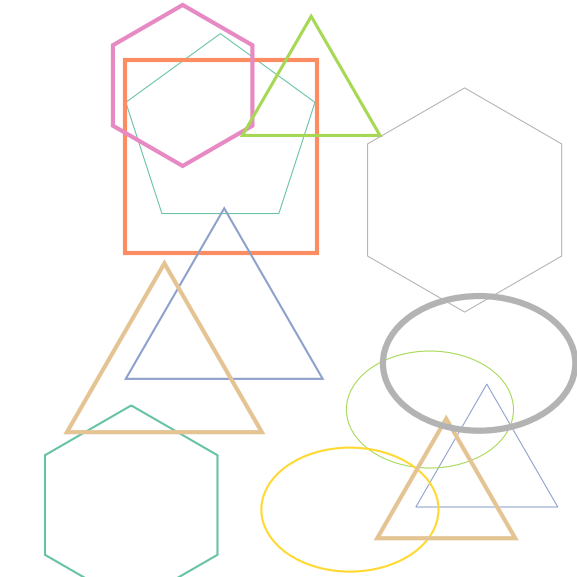[{"shape": "pentagon", "thickness": 0.5, "radius": 0.86, "center": [0.382, 0.769]}, {"shape": "hexagon", "thickness": 1, "radius": 0.86, "center": [0.227, 0.125]}, {"shape": "square", "thickness": 2, "radius": 0.83, "center": [0.383, 0.728]}, {"shape": "triangle", "thickness": 1, "radius": 0.98, "center": [0.388, 0.442]}, {"shape": "triangle", "thickness": 0.5, "radius": 0.71, "center": [0.843, 0.192]}, {"shape": "hexagon", "thickness": 2, "radius": 0.7, "center": [0.316, 0.851]}, {"shape": "oval", "thickness": 0.5, "radius": 0.72, "center": [0.744, 0.29]}, {"shape": "triangle", "thickness": 1.5, "radius": 0.69, "center": [0.539, 0.833]}, {"shape": "oval", "thickness": 1, "radius": 0.77, "center": [0.606, 0.117]}, {"shape": "triangle", "thickness": 2, "radius": 0.97, "center": [0.285, 0.348]}, {"shape": "triangle", "thickness": 2, "radius": 0.69, "center": [0.773, 0.136]}, {"shape": "hexagon", "thickness": 0.5, "radius": 0.97, "center": [0.805, 0.653]}, {"shape": "oval", "thickness": 3, "radius": 0.83, "center": [0.83, 0.37]}]